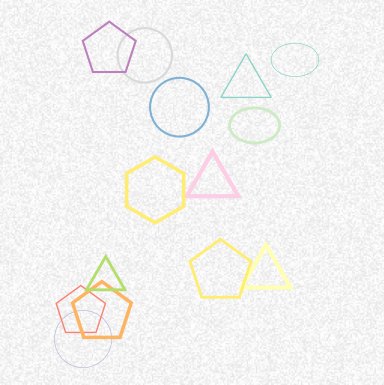[{"shape": "oval", "thickness": 0.5, "radius": 0.31, "center": [0.766, 0.844]}, {"shape": "triangle", "thickness": 1, "radius": 0.38, "center": [0.639, 0.785]}, {"shape": "triangle", "thickness": 3, "radius": 0.37, "center": [0.691, 0.29]}, {"shape": "circle", "thickness": 0.5, "radius": 0.37, "center": [0.216, 0.119]}, {"shape": "pentagon", "thickness": 1, "radius": 0.34, "center": [0.21, 0.191]}, {"shape": "circle", "thickness": 1.5, "radius": 0.38, "center": [0.466, 0.722]}, {"shape": "pentagon", "thickness": 2.5, "radius": 0.4, "center": [0.265, 0.189]}, {"shape": "triangle", "thickness": 2, "radius": 0.29, "center": [0.275, 0.276]}, {"shape": "triangle", "thickness": 3, "radius": 0.39, "center": [0.552, 0.529]}, {"shape": "circle", "thickness": 1.5, "radius": 0.35, "center": [0.376, 0.856]}, {"shape": "pentagon", "thickness": 1.5, "radius": 0.36, "center": [0.284, 0.871]}, {"shape": "oval", "thickness": 2, "radius": 0.32, "center": [0.661, 0.674]}, {"shape": "pentagon", "thickness": 2, "radius": 0.42, "center": [0.573, 0.295]}, {"shape": "hexagon", "thickness": 2.5, "radius": 0.43, "center": [0.403, 0.507]}]